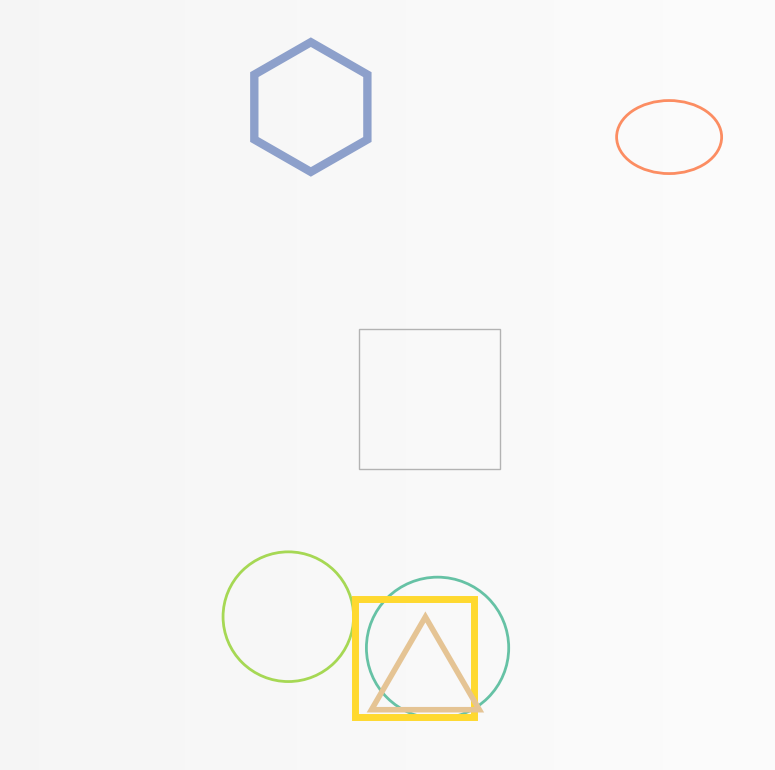[{"shape": "circle", "thickness": 1, "radius": 0.46, "center": [0.565, 0.159]}, {"shape": "oval", "thickness": 1, "radius": 0.34, "center": [0.863, 0.822]}, {"shape": "hexagon", "thickness": 3, "radius": 0.42, "center": [0.401, 0.861]}, {"shape": "circle", "thickness": 1, "radius": 0.42, "center": [0.372, 0.199]}, {"shape": "square", "thickness": 2.5, "radius": 0.38, "center": [0.535, 0.145]}, {"shape": "triangle", "thickness": 2, "radius": 0.4, "center": [0.549, 0.118]}, {"shape": "square", "thickness": 0.5, "radius": 0.45, "center": [0.554, 0.482]}]